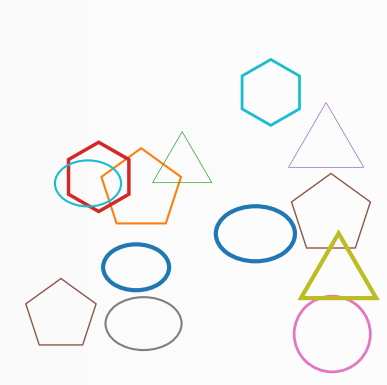[{"shape": "oval", "thickness": 3, "radius": 0.51, "center": [0.659, 0.393]}, {"shape": "oval", "thickness": 3, "radius": 0.43, "center": [0.351, 0.306]}, {"shape": "pentagon", "thickness": 1.5, "radius": 0.54, "center": [0.364, 0.507]}, {"shape": "triangle", "thickness": 0.5, "radius": 0.44, "center": [0.47, 0.57]}, {"shape": "hexagon", "thickness": 2.5, "radius": 0.45, "center": [0.255, 0.541]}, {"shape": "triangle", "thickness": 0.5, "radius": 0.56, "center": [0.842, 0.621]}, {"shape": "pentagon", "thickness": 1, "radius": 0.48, "center": [0.157, 0.181]}, {"shape": "pentagon", "thickness": 1, "radius": 0.53, "center": [0.854, 0.442]}, {"shape": "circle", "thickness": 2, "radius": 0.49, "center": [0.857, 0.132]}, {"shape": "oval", "thickness": 1.5, "radius": 0.49, "center": [0.37, 0.159]}, {"shape": "triangle", "thickness": 3, "radius": 0.56, "center": [0.874, 0.282]}, {"shape": "hexagon", "thickness": 2, "radius": 0.43, "center": [0.699, 0.76]}, {"shape": "oval", "thickness": 1.5, "radius": 0.43, "center": [0.227, 0.524]}]